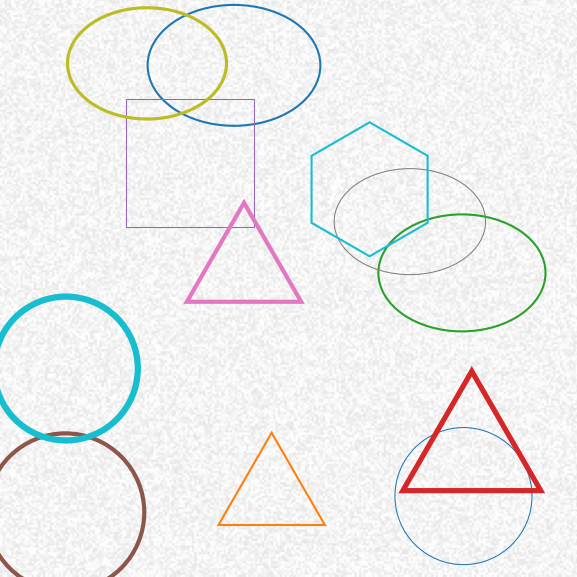[{"shape": "oval", "thickness": 1, "radius": 0.75, "center": [0.405, 0.886]}, {"shape": "circle", "thickness": 0.5, "radius": 0.59, "center": [0.803, 0.14]}, {"shape": "triangle", "thickness": 1, "radius": 0.53, "center": [0.47, 0.143]}, {"shape": "oval", "thickness": 1, "radius": 0.72, "center": [0.8, 0.527]}, {"shape": "triangle", "thickness": 2.5, "radius": 0.69, "center": [0.817, 0.218]}, {"shape": "square", "thickness": 0.5, "radius": 0.55, "center": [0.329, 0.717]}, {"shape": "circle", "thickness": 2, "radius": 0.68, "center": [0.113, 0.112]}, {"shape": "triangle", "thickness": 2, "radius": 0.57, "center": [0.423, 0.534]}, {"shape": "oval", "thickness": 0.5, "radius": 0.66, "center": [0.71, 0.615]}, {"shape": "oval", "thickness": 1.5, "radius": 0.69, "center": [0.255, 0.889]}, {"shape": "hexagon", "thickness": 1, "radius": 0.58, "center": [0.64, 0.671]}, {"shape": "circle", "thickness": 3, "radius": 0.62, "center": [0.114, 0.361]}]